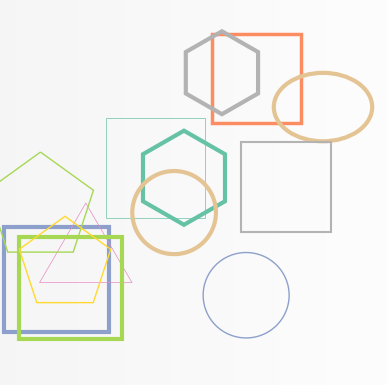[{"shape": "hexagon", "thickness": 3, "radius": 0.61, "center": [0.475, 0.538]}, {"shape": "square", "thickness": 0.5, "radius": 0.64, "center": [0.401, 0.563]}, {"shape": "square", "thickness": 2.5, "radius": 0.58, "center": [0.662, 0.796]}, {"shape": "square", "thickness": 3, "radius": 0.68, "center": [0.146, 0.274]}, {"shape": "circle", "thickness": 1, "radius": 0.55, "center": [0.635, 0.233]}, {"shape": "triangle", "thickness": 0.5, "radius": 0.69, "center": [0.221, 0.335]}, {"shape": "square", "thickness": 3, "radius": 0.66, "center": [0.181, 0.253]}, {"shape": "pentagon", "thickness": 1, "radius": 0.72, "center": [0.105, 0.461]}, {"shape": "pentagon", "thickness": 1, "radius": 0.62, "center": [0.168, 0.314]}, {"shape": "oval", "thickness": 3, "radius": 0.63, "center": [0.834, 0.722]}, {"shape": "circle", "thickness": 3, "radius": 0.54, "center": [0.449, 0.448]}, {"shape": "square", "thickness": 1.5, "radius": 0.58, "center": [0.738, 0.514]}, {"shape": "hexagon", "thickness": 3, "radius": 0.54, "center": [0.573, 0.811]}]